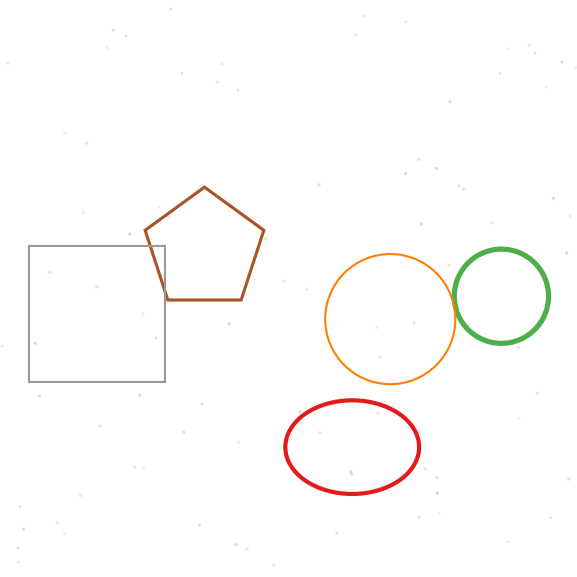[{"shape": "oval", "thickness": 2, "radius": 0.58, "center": [0.61, 0.225]}, {"shape": "circle", "thickness": 2.5, "radius": 0.41, "center": [0.868, 0.486]}, {"shape": "circle", "thickness": 1, "radius": 0.56, "center": [0.676, 0.447]}, {"shape": "pentagon", "thickness": 1.5, "radius": 0.54, "center": [0.354, 0.567]}, {"shape": "square", "thickness": 1, "radius": 0.59, "center": [0.168, 0.455]}]